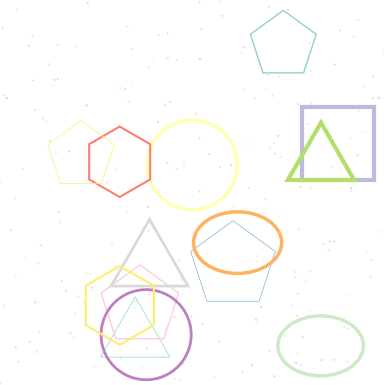[{"shape": "pentagon", "thickness": 1, "radius": 0.45, "center": [0.736, 0.883]}, {"shape": "triangle", "thickness": 0.5, "radius": 0.52, "center": [0.351, 0.125]}, {"shape": "circle", "thickness": 2.5, "radius": 0.58, "center": [0.499, 0.572]}, {"shape": "square", "thickness": 3, "radius": 0.47, "center": [0.878, 0.628]}, {"shape": "hexagon", "thickness": 1.5, "radius": 0.46, "center": [0.311, 0.58]}, {"shape": "pentagon", "thickness": 0.5, "radius": 0.58, "center": [0.605, 0.311]}, {"shape": "oval", "thickness": 2.5, "radius": 0.57, "center": [0.617, 0.37]}, {"shape": "triangle", "thickness": 3, "radius": 0.5, "center": [0.834, 0.582]}, {"shape": "pentagon", "thickness": 1, "radius": 0.53, "center": [0.363, 0.206]}, {"shape": "triangle", "thickness": 2, "radius": 0.58, "center": [0.388, 0.315]}, {"shape": "circle", "thickness": 2, "radius": 0.59, "center": [0.38, 0.131]}, {"shape": "oval", "thickness": 2.5, "radius": 0.56, "center": [0.833, 0.102]}, {"shape": "hexagon", "thickness": 1.5, "radius": 0.51, "center": [0.311, 0.207]}, {"shape": "pentagon", "thickness": 0.5, "radius": 0.45, "center": [0.21, 0.596]}]